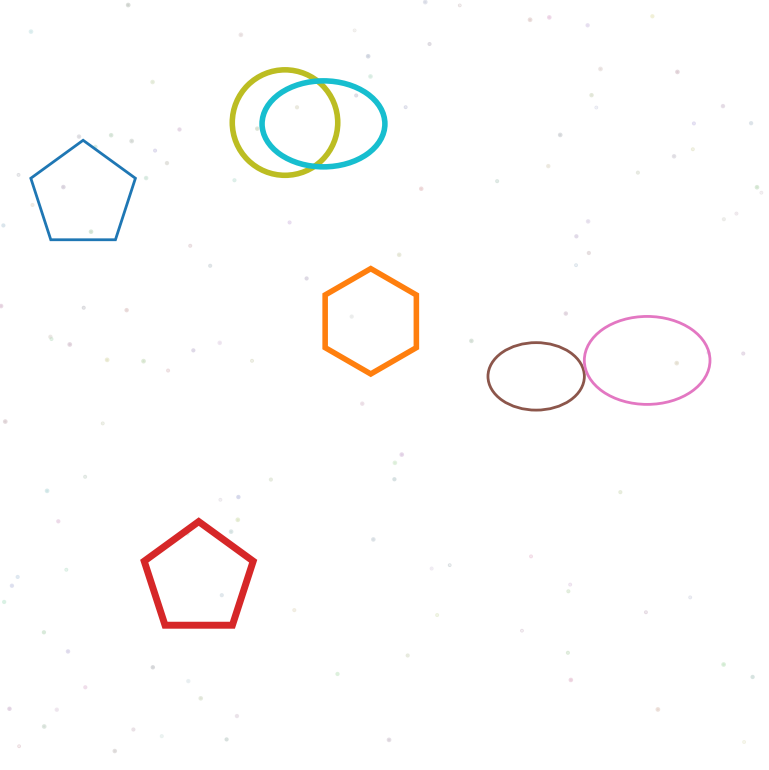[{"shape": "pentagon", "thickness": 1, "radius": 0.36, "center": [0.108, 0.746]}, {"shape": "hexagon", "thickness": 2, "radius": 0.34, "center": [0.482, 0.583]}, {"shape": "pentagon", "thickness": 2.5, "radius": 0.37, "center": [0.258, 0.248]}, {"shape": "oval", "thickness": 1, "radius": 0.31, "center": [0.696, 0.511]}, {"shape": "oval", "thickness": 1, "radius": 0.41, "center": [0.84, 0.532]}, {"shape": "circle", "thickness": 2, "radius": 0.34, "center": [0.37, 0.841]}, {"shape": "oval", "thickness": 2, "radius": 0.4, "center": [0.42, 0.839]}]